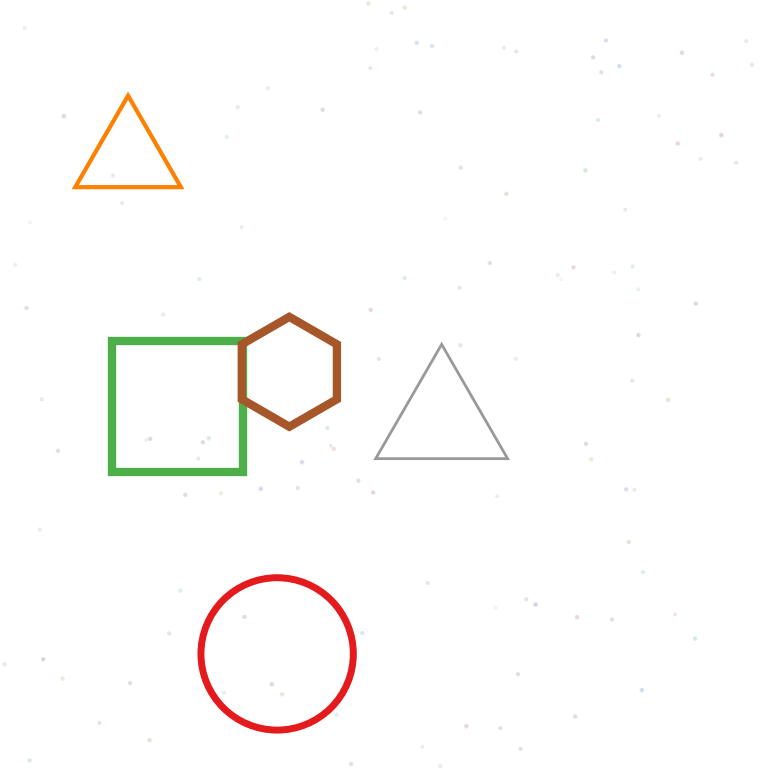[{"shape": "circle", "thickness": 2.5, "radius": 0.49, "center": [0.36, 0.151]}, {"shape": "square", "thickness": 3, "radius": 0.43, "center": [0.231, 0.472]}, {"shape": "triangle", "thickness": 1.5, "radius": 0.4, "center": [0.166, 0.797]}, {"shape": "hexagon", "thickness": 3, "radius": 0.36, "center": [0.376, 0.517]}, {"shape": "triangle", "thickness": 1, "radius": 0.49, "center": [0.574, 0.454]}]